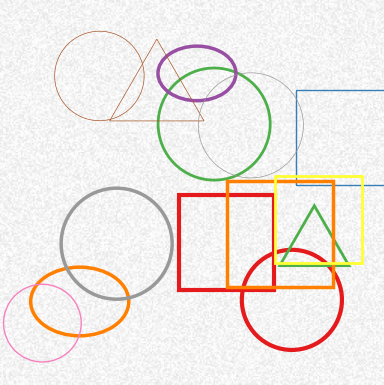[{"shape": "circle", "thickness": 3, "radius": 0.65, "center": [0.758, 0.221]}, {"shape": "square", "thickness": 3, "radius": 0.62, "center": [0.587, 0.371]}, {"shape": "square", "thickness": 1, "radius": 0.62, "center": [0.893, 0.643]}, {"shape": "circle", "thickness": 2, "radius": 0.73, "center": [0.556, 0.678]}, {"shape": "triangle", "thickness": 2, "radius": 0.52, "center": [0.816, 0.362]}, {"shape": "oval", "thickness": 2.5, "radius": 0.51, "center": [0.512, 0.809]}, {"shape": "oval", "thickness": 2.5, "radius": 0.64, "center": [0.207, 0.217]}, {"shape": "square", "thickness": 2.5, "radius": 0.69, "center": [0.727, 0.392]}, {"shape": "square", "thickness": 2, "radius": 0.56, "center": [0.826, 0.429]}, {"shape": "circle", "thickness": 0.5, "radius": 0.58, "center": [0.258, 0.803]}, {"shape": "triangle", "thickness": 0.5, "radius": 0.71, "center": [0.407, 0.757]}, {"shape": "circle", "thickness": 1, "radius": 0.5, "center": [0.11, 0.161]}, {"shape": "circle", "thickness": 2.5, "radius": 0.72, "center": [0.303, 0.367]}, {"shape": "circle", "thickness": 0.5, "radius": 0.68, "center": [0.652, 0.674]}]